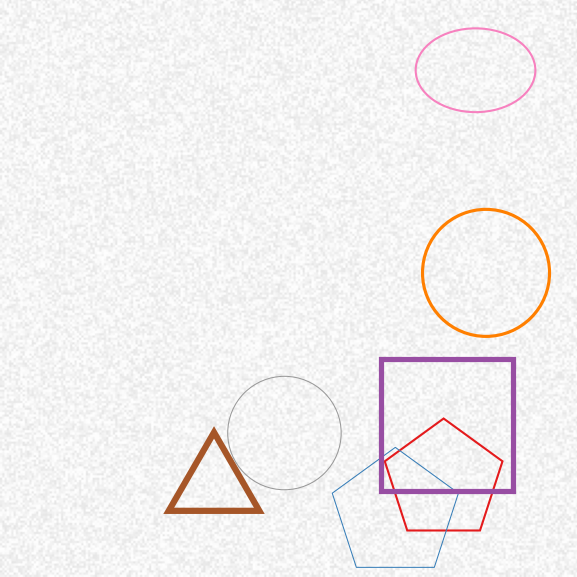[{"shape": "pentagon", "thickness": 1, "radius": 0.54, "center": [0.768, 0.167]}, {"shape": "pentagon", "thickness": 0.5, "radius": 0.57, "center": [0.685, 0.11]}, {"shape": "square", "thickness": 2.5, "radius": 0.57, "center": [0.774, 0.263]}, {"shape": "circle", "thickness": 1.5, "radius": 0.55, "center": [0.842, 0.527]}, {"shape": "triangle", "thickness": 3, "radius": 0.45, "center": [0.371, 0.16]}, {"shape": "oval", "thickness": 1, "radius": 0.52, "center": [0.823, 0.877]}, {"shape": "circle", "thickness": 0.5, "radius": 0.49, "center": [0.493, 0.249]}]